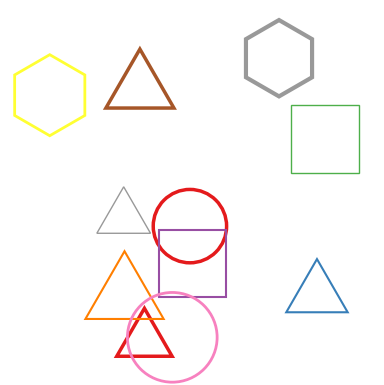[{"shape": "circle", "thickness": 2.5, "radius": 0.48, "center": [0.493, 0.413]}, {"shape": "triangle", "thickness": 2.5, "radius": 0.41, "center": [0.375, 0.116]}, {"shape": "triangle", "thickness": 1.5, "radius": 0.46, "center": [0.823, 0.235]}, {"shape": "square", "thickness": 1, "radius": 0.44, "center": [0.844, 0.639]}, {"shape": "square", "thickness": 1.5, "radius": 0.43, "center": [0.5, 0.316]}, {"shape": "triangle", "thickness": 1.5, "radius": 0.59, "center": [0.323, 0.23]}, {"shape": "hexagon", "thickness": 2, "radius": 0.53, "center": [0.129, 0.753]}, {"shape": "triangle", "thickness": 2.5, "radius": 0.51, "center": [0.363, 0.77]}, {"shape": "circle", "thickness": 2, "radius": 0.58, "center": [0.447, 0.124]}, {"shape": "hexagon", "thickness": 3, "radius": 0.5, "center": [0.725, 0.849]}, {"shape": "triangle", "thickness": 1, "radius": 0.4, "center": [0.321, 0.434]}]